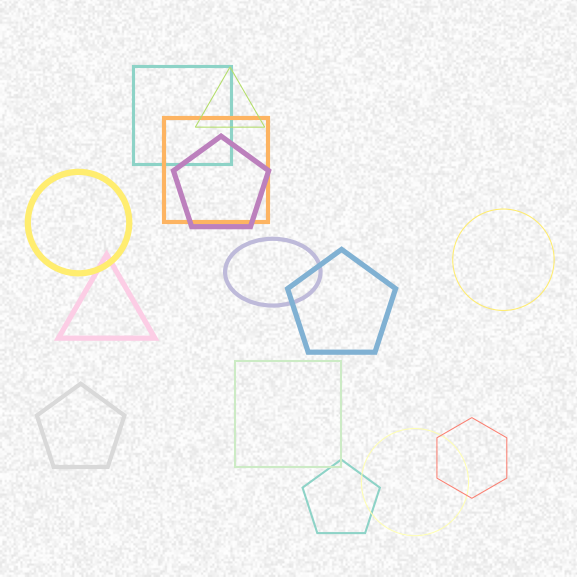[{"shape": "square", "thickness": 1.5, "radius": 0.42, "center": [0.315, 0.8]}, {"shape": "pentagon", "thickness": 1, "radius": 0.35, "center": [0.591, 0.133]}, {"shape": "circle", "thickness": 0.5, "radius": 0.46, "center": [0.719, 0.164]}, {"shape": "oval", "thickness": 2, "radius": 0.41, "center": [0.472, 0.528]}, {"shape": "hexagon", "thickness": 0.5, "radius": 0.35, "center": [0.817, 0.206]}, {"shape": "pentagon", "thickness": 2.5, "radius": 0.49, "center": [0.592, 0.469]}, {"shape": "square", "thickness": 2, "radius": 0.45, "center": [0.374, 0.705]}, {"shape": "triangle", "thickness": 0.5, "radius": 0.35, "center": [0.398, 0.814]}, {"shape": "triangle", "thickness": 2.5, "radius": 0.48, "center": [0.185, 0.462]}, {"shape": "pentagon", "thickness": 2, "radius": 0.4, "center": [0.14, 0.255]}, {"shape": "pentagon", "thickness": 2.5, "radius": 0.43, "center": [0.383, 0.677]}, {"shape": "square", "thickness": 1, "radius": 0.46, "center": [0.499, 0.282]}, {"shape": "circle", "thickness": 0.5, "radius": 0.44, "center": [0.872, 0.549]}, {"shape": "circle", "thickness": 3, "radius": 0.44, "center": [0.136, 0.614]}]